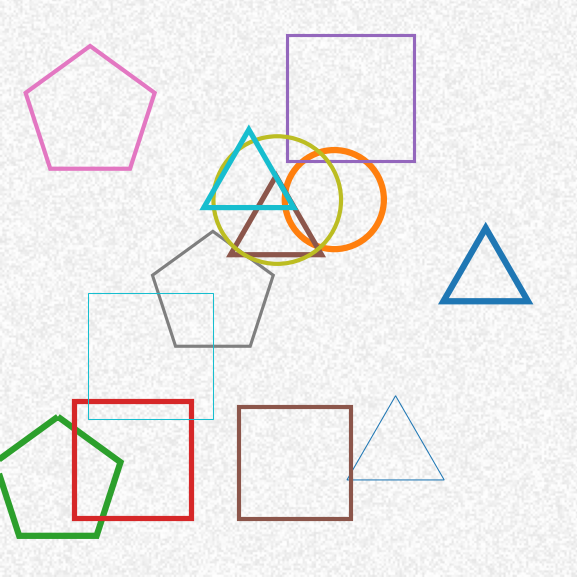[{"shape": "triangle", "thickness": 3, "radius": 0.42, "center": [0.841, 0.52]}, {"shape": "triangle", "thickness": 0.5, "radius": 0.49, "center": [0.685, 0.217]}, {"shape": "circle", "thickness": 3, "radius": 0.43, "center": [0.579, 0.654]}, {"shape": "pentagon", "thickness": 3, "radius": 0.57, "center": [0.1, 0.164]}, {"shape": "square", "thickness": 2.5, "radius": 0.51, "center": [0.23, 0.204]}, {"shape": "square", "thickness": 1.5, "radius": 0.55, "center": [0.607, 0.829]}, {"shape": "triangle", "thickness": 2.5, "radius": 0.45, "center": [0.478, 0.604]}, {"shape": "square", "thickness": 2, "radius": 0.48, "center": [0.511, 0.198]}, {"shape": "pentagon", "thickness": 2, "radius": 0.59, "center": [0.156, 0.802]}, {"shape": "pentagon", "thickness": 1.5, "radius": 0.55, "center": [0.369, 0.489]}, {"shape": "circle", "thickness": 2, "radius": 0.55, "center": [0.48, 0.653]}, {"shape": "square", "thickness": 0.5, "radius": 0.54, "center": [0.261, 0.383]}, {"shape": "triangle", "thickness": 2.5, "radius": 0.45, "center": [0.431, 0.685]}]